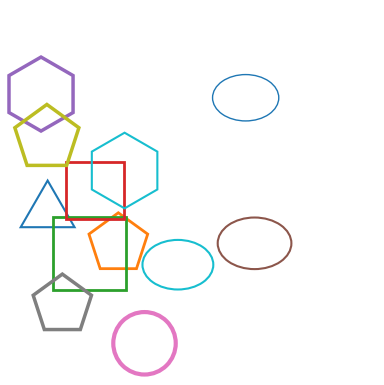[{"shape": "triangle", "thickness": 1.5, "radius": 0.4, "center": [0.124, 0.45]}, {"shape": "oval", "thickness": 1, "radius": 0.43, "center": [0.638, 0.746]}, {"shape": "pentagon", "thickness": 2, "radius": 0.4, "center": [0.307, 0.367]}, {"shape": "square", "thickness": 2, "radius": 0.47, "center": [0.232, 0.342]}, {"shape": "square", "thickness": 2, "radius": 0.37, "center": [0.247, 0.506]}, {"shape": "hexagon", "thickness": 2.5, "radius": 0.48, "center": [0.107, 0.756]}, {"shape": "oval", "thickness": 1.5, "radius": 0.48, "center": [0.661, 0.368]}, {"shape": "circle", "thickness": 3, "radius": 0.41, "center": [0.375, 0.108]}, {"shape": "pentagon", "thickness": 2.5, "radius": 0.4, "center": [0.162, 0.208]}, {"shape": "pentagon", "thickness": 2.5, "radius": 0.44, "center": [0.122, 0.641]}, {"shape": "hexagon", "thickness": 1.5, "radius": 0.49, "center": [0.324, 0.557]}, {"shape": "oval", "thickness": 1.5, "radius": 0.46, "center": [0.462, 0.312]}]